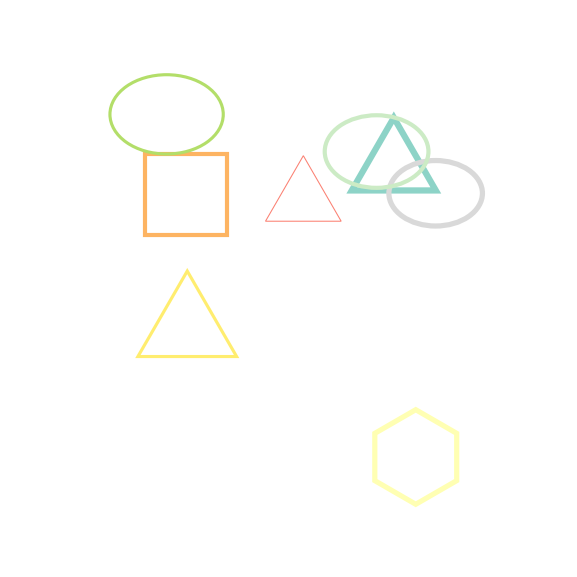[{"shape": "triangle", "thickness": 3, "radius": 0.42, "center": [0.682, 0.711]}, {"shape": "hexagon", "thickness": 2.5, "radius": 0.41, "center": [0.72, 0.208]}, {"shape": "triangle", "thickness": 0.5, "radius": 0.38, "center": [0.525, 0.654]}, {"shape": "square", "thickness": 2, "radius": 0.35, "center": [0.322, 0.663]}, {"shape": "oval", "thickness": 1.5, "radius": 0.49, "center": [0.288, 0.801]}, {"shape": "oval", "thickness": 2.5, "radius": 0.4, "center": [0.754, 0.664]}, {"shape": "oval", "thickness": 2, "radius": 0.45, "center": [0.652, 0.737]}, {"shape": "triangle", "thickness": 1.5, "radius": 0.49, "center": [0.324, 0.431]}]